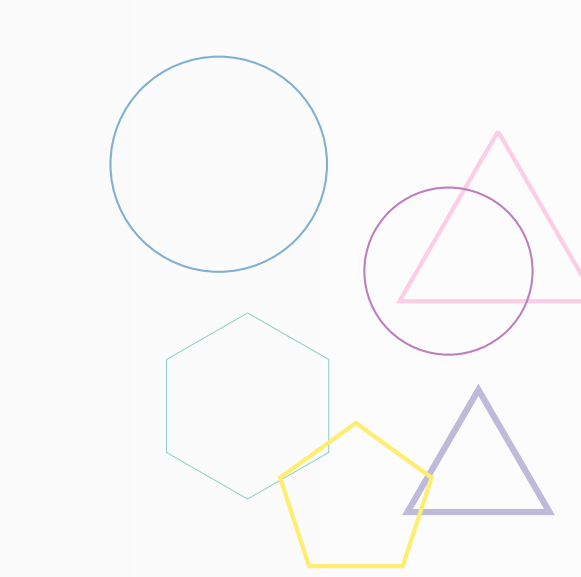[{"shape": "hexagon", "thickness": 0.5, "radius": 0.81, "center": [0.426, 0.296]}, {"shape": "triangle", "thickness": 3, "radius": 0.71, "center": [0.823, 0.183]}, {"shape": "circle", "thickness": 1, "radius": 0.93, "center": [0.376, 0.715]}, {"shape": "triangle", "thickness": 2, "radius": 0.98, "center": [0.857, 0.575]}, {"shape": "circle", "thickness": 1, "radius": 0.72, "center": [0.772, 0.53]}, {"shape": "pentagon", "thickness": 2, "radius": 0.69, "center": [0.612, 0.13]}]